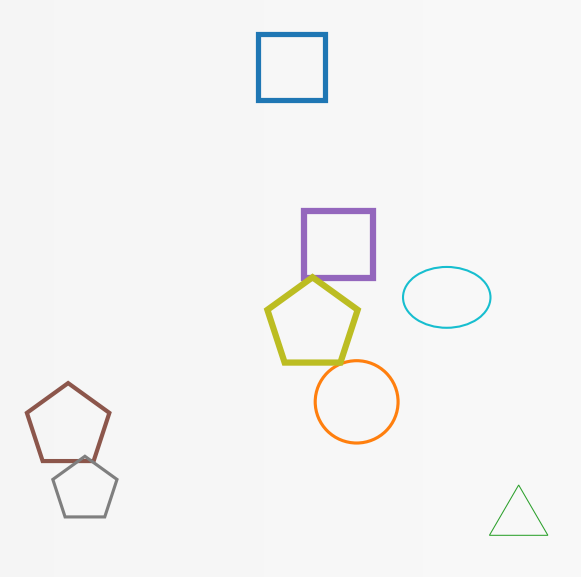[{"shape": "square", "thickness": 2.5, "radius": 0.29, "center": [0.502, 0.883]}, {"shape": "circle", "thickness": 1.5, "radius": 0.36, "center": [0.614, 0.303]}, {"shape": "triangle", "thickness": 0.5, "radius": 0.29, "center": [0.892, 0.101]}, {"shape": "square", "thickness": 3, "radius": 0.29, "center": [0.582, 0.576]}, {"shape": "pentagon", "thickness": 2, "radius": 0.37, "center": [0.117, 0.261]}, {"shape": "pentagon", "thickness": 1.5, "radius": 0.29, "center": [0.146, 0.151]}, {"shape": "pentagon", "thickness": 3, "radius": 0.41, "center": [0.538, 0.437]}, {"shape": "oval", "thickness": 1, "radius": 0.38, "center": [0.769, 0.484]}]